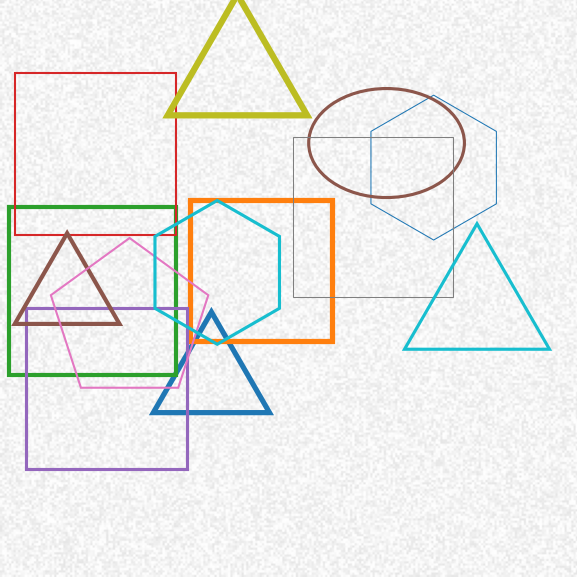[{"shape": "hexagon", "thickness": 0.5, "radius": 0.63, "center": [0.751, 0.709]}, {"shape": "triangle", "thickness": 2.5, "radius": 0.58, "center": [0.366, 0.343]}, {"shape": "square", "thickness": 2.5, "radius": 0.61, "center": [0.452, 0.531]}, {"shape": "square", "thickness": 2, "radius": 0.72, "center": [0.16, 0.495]}, {"shape": "square", "thickness": 1, "radius": 0.7, "center": [0.165, 0.733]}, {"shape": "square", "thickness": 1.5, "radius": 0.7, "center": [0.185, 0.327]}, {"shape": "triangle", "thickness": 2, "radius": 0.52, "center": [0.116, 0.491]}, {"shape": "oval", "thickness": 1.5, "radius": 0.67, "center": [0.669, 0.751]}, {"shape": "pentagon", "thickness": 1, "radius": 0.72, "center": [0.224, 0.444]}, {"shape": "square", "thickness": 0.5, "radius": 0.69, "center": [0.646, 0.624]}, {"shape": "triangle", "thickness": 3, "radius": 0.7, "center": [0.411, 0.869]}, {"shape": "hexagon", "thickness": 1.5, "radius": 0.62, "center": [0.376, 0.528]}, {"shape": "triangle", "thickness": 1.5, "radius": 0.72, "center": [0.826, 0.467]}]